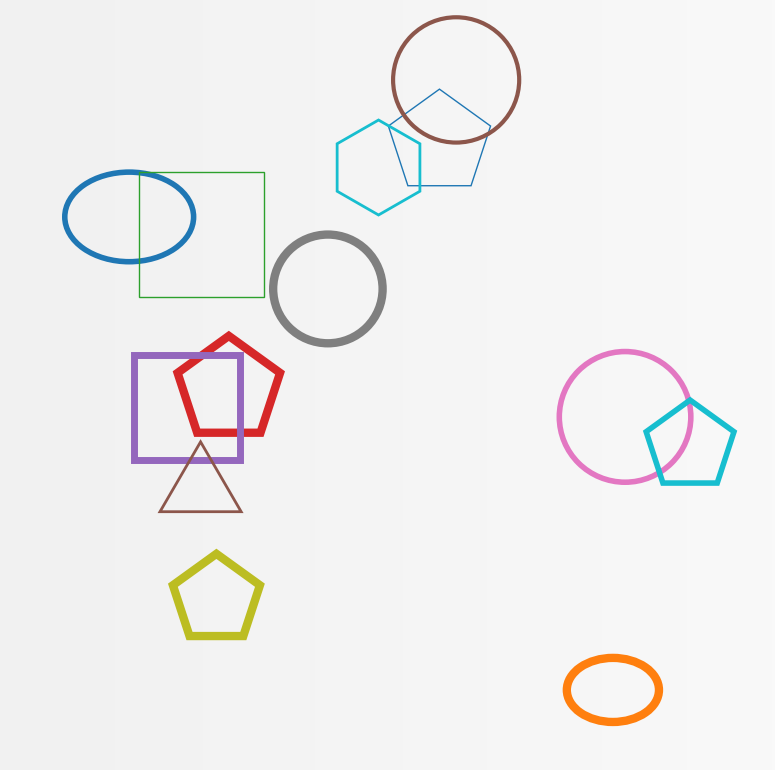[{"shape": "oval", "thickness": 2, "radius": 0.42, "center": [0.167, 0.718]}, {"shape": "pentagon", "thickness": 0.5, "radius": 0.35, "center": [0.567, 0.815]}, {"shape": "oval", "thickness": 3, "radius": 0.3, "center": [0.791, 0.104]}, {"shape": "square", "thickness": 0.5, "radius": 0.4, "center": [0.26, 0.695]}, {"shape": "pentagon", "thickness": 3, "radius": 0.35, "center": [0.295, 0.494]}, {"shape": "square", "thickness": 2.5, "radius": 0.34, "center": [0.241, 0.47]}, {"shape": "triangle", "thickness": 1, "radius": 0.3, "center": [0.259, 0.366]}, {"shape": "circle", "thickness": 1.5, "radius": 0.41, "center": [0.589, 0.896]}, {"shape": "circle", "thickness": 2, "radius": 0.42, "center": [0.807, 0.459]}, {"shape": "circle", "thickness": 3, "radius": 0.35, "center": [0.423, 0.625]}, {"shape": "pentagon", "thickness": 3, "radius": 0.3, "center": [0.279, 0.222]}, {"shape": "pentagon", "thickness": 2, "radius": 0.3, "center": [0.89, 0.421]}, {"shape": "hexagon", "thickness": 1, "radius": 0.31, "center": [0.488, 0.782]}]